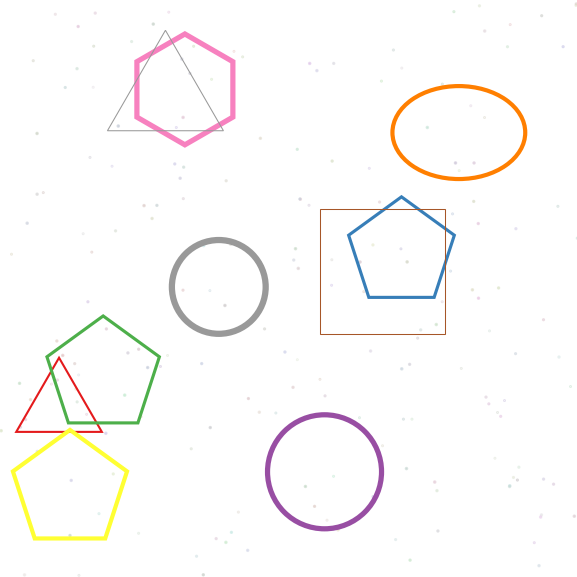[{"shape": "triangle", "thickness": 1, "radius": 0.43, "center": [0.102, 0.294]}, {"shape": "pentagon", "thickness": 1.5, "radius": 0.48, "center": [0.695, 0.562]}, {"shape": "pentagon", "thickness": 1.5, "radius": 0.51, "center": [0.179, 0.35]}, {"shape": "circle", "thickness": 2.5, "radius": 0.49, "center": [0.562, 0.182]}, {"shape": "oval", "thickness": 2, "radius": 0.57, "center": [0.795, 0.77]}, {"shape": "pentagon", "thickness": 2, "radius": 0.52, "center": [0.121, 0.151]}, {"shape": "square", "thickness": 0.5, "radius": 0.54, "center": [0.663, 0.529]}, {"shape": "hexagon", "thickness": 2.5, "radius": 0.48, "center": [0.32, 0.844]}, {"shape": "circle", "thickness": 3, "radius": 0.41, "center": [0.379, 0.502]}, {"shape": "triangle", "thickness": 0.5, "radius": 0.58, "center": [0.286, 0.831]}]